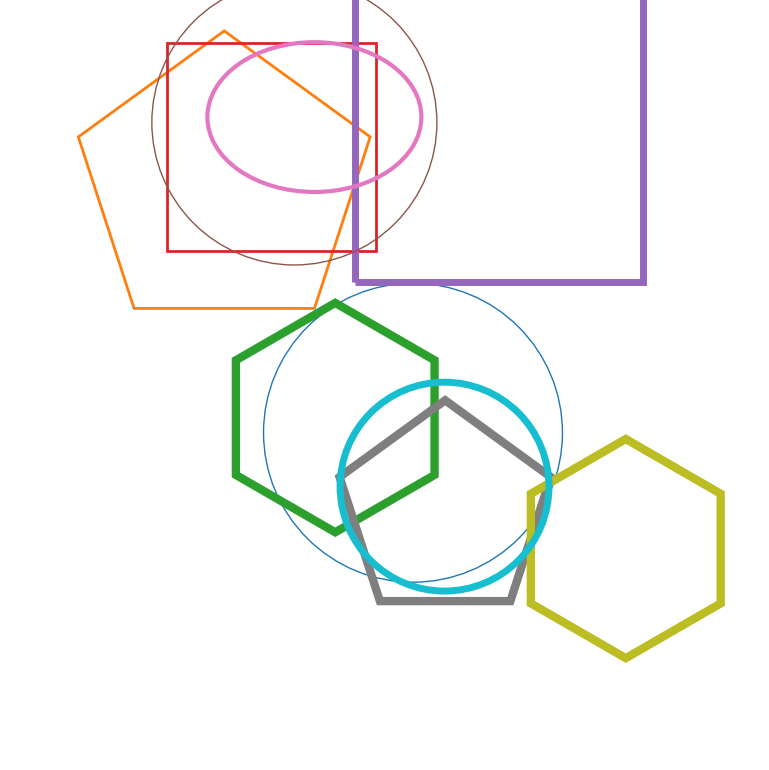[{"shape": "circle", "thickness": 0.5, "radius": 0.97, "center": [0.536, 0.438]}, {"shape": "pentagon", "thickness": 1, "radius": 1.0, "center": [0.291, 0.761]}, {"shape": "hexagon", "thickness": 3, "radius": 0.74, "center": [0.435, 0.458]}, {"shape": "square", "thickness": 1, "radius": 0.68, "center": [0.352, 0.809]}, {"shape": "square", "thickness": 2.5, "radius": 0.93, "center": [0.648, 0.82]}, {"shape": "circle", "thickness": 0.5, "radius": 0.93, "center": [0.382, 0.841]}, {"shape": "oval", "thickness": 1.5, "radius": 0.69, "center": [0.408, 0.848]}, {"shape": "pentagon", "thickness": 3, "radius": 0.72, "center": [0.578, 0.336]}, {"shape": "hexagon", "thickness": 3, "radius": 0.71, "center": [0.813, 0.288]}, {"shape": "circle", "thickness": 2.5, "radius": 0.68, "center": [0.577, 0.368]}]